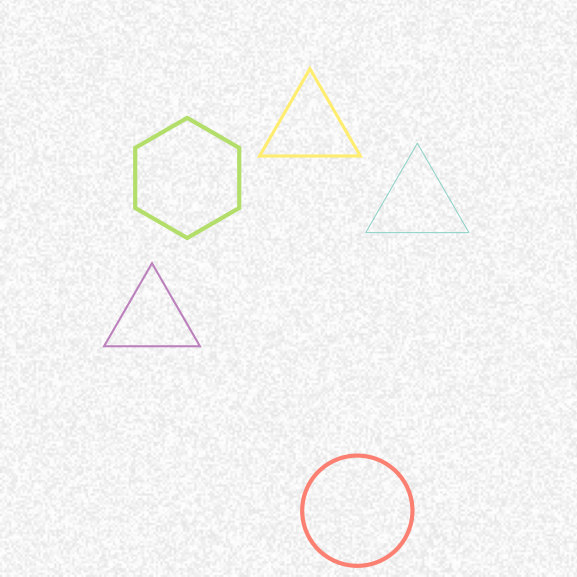[{"shape": "triangle", "thickness": 0.5, "radius": 0.52, "center": [0.723, 0.648]}, {"shape": "circle", "thickness": 2, "radius": 0.48, "center": [0.619, 0.115]}, {"shape": "hexagon", "thickness": 2, "radius": 0.52, "center": [0.324, 0.691]}, {"shape": "triangle", "thickness": 1, "radius": 0.48, "center": [0.263, 0.447]}, {"shape": "triangle", "thickness": 1.5, "radius": 0.5, "center": [0.537, 0.779]}]